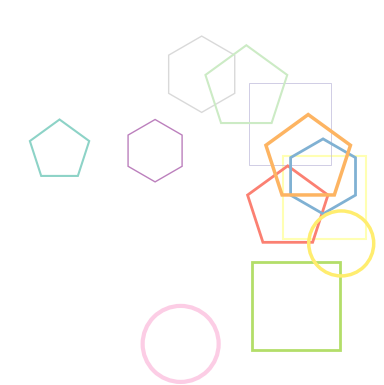[{"shape": "pentagon", "thickness": 1.5, "radius": 0.41, "center": [0.155, 0.609]}, {"shape": "square", "thickness": 1.5, "radius": 0.54, "center": [0.843, 0.486]}, {"shape": "square", "thickness": 0.5, "radius": 0.53, "center": [0.752, 0.677]}, {"shape": "pentagon", "thickness": 2, "radius": 0.55, "center": [0.747, 0.459]}, {"shape": "hexagon", "thickness": 2, "radius": 0.49, "center": [0.839, 0.542]}, {"shape": "pentagon", "thickness": 2.5, "radius": 0.58, "center": [0.801, 0.587]}, {"shape": "square", "thickness": 2, "radius": 0.57, "center": [0.769, 0.206]}, {"shape": "circle", "thickness": 3, "radius": 0.49, "center": [0.469, 0.107]}, {"shape": "hexagon", "thickness": 1, "radius": 0.5, "center": [0.524, 0.807]}, {"shape": "hexagon", "thickness": 1, "radius": 0.41, "center": [0.403, 0.609]}, {"shape": "pentagon", "thickness": 1.5, "radius": 0.56, "center": [0.64, 0.771]}, {"shape": "circle", "thickness": 2.5, "radius": 0.42, "center": [0.886, 0.368]}]